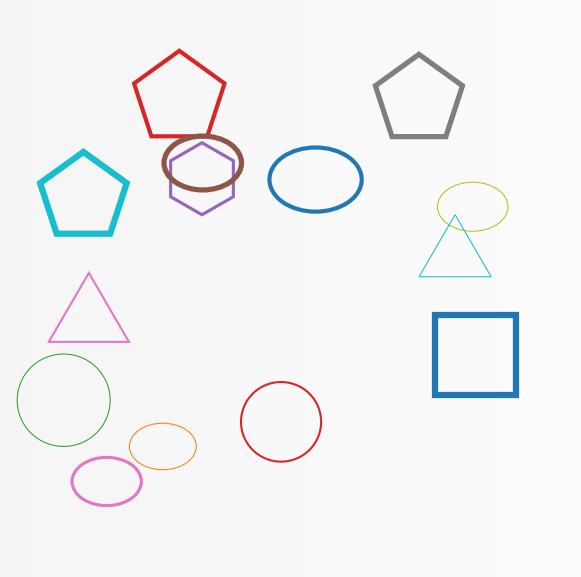[{"shape": "oval", "thickness": 2, "radius": 0.4, "center": [0.543, 0.688]}, {"shape": "square", "thickness": 3, "radius": 0.35, "center": [0.818, 0.384]}, {"shape": "oval", "thickness": 0.5, "radius": 0.29, "center": [0.28, 0.226]}, {"shape": "circle", "thickness": 0.5, "radius": 0.4, "center": [0.11, 0.306]}, {"shape": "circle", "thickness": 1, "radius": 0.34, "center": [0.484, 0.269]}, {"shape": "pentagon", "thickness": 2, "radius": 0.41, "center": [0.309, 0.829]}, {"shape": "hexagon", "thickness": 1.5, "radius": 0.31, "center": [0.348, 0.69]}, {"shape": "oval", "thickness": 2.5, "radius": 0.33, "center": [0.349, 0.717]}, {"shape": "oval", "thickness": 1.5, "radius": 0.3, "center": [0.184, 0.165]}, {"shape": "triangle", "thickness": 1, "radius": 0.4, "center": [0.153, 0.447]}, {"shape": "pentagon", "thickness": 2.5, "radius": 0.39, "center": [0.721, 0.826]}, {"shape": "oval", "thickness": 0.5, "radius": 0.3, "center": [0.813, 0.641]}, {"shape": "pentagon", "thickness": 3, "radius": 0.39, "center": [0.144, 0.658]}, {"shape": "triangle", "thickness": 0.5, "radius": 0.36, "center": [0.783, 0.556]}]